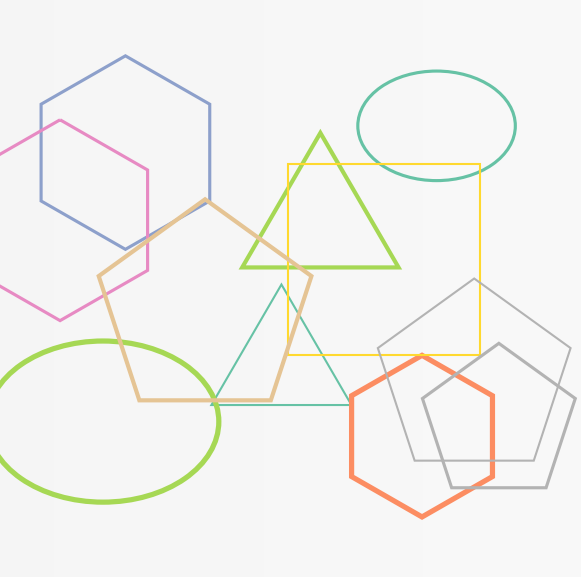[{"shape": "triangle", "thickness": 1, "radius": 0.7, "center": [0.484, 0.367]}, {"shape": "oval", "thickness": 1.5, "radius": 0.68, "center": [0.751, 0.781]}, {"shape": "hexagon", "thickness": 2.5, "radius": 0.7, "center": [0.726, 0.244]}, {"shape": "hexagon", "thickness": 1.5, "radius": 0.84, "center": [0.216, 0.735]}, {"shape": "hexagon", "thickness": 1.5, "radius": 0.87, "center": [0.103, 0.618]}, {"shape": "triangle", "thickness": 2, "radius": 0.78, "center": [0.551, 0.614]}, {"shape": "oval", "thickness": 2.5, "radius": 1.0, "center": [0.177, 0.269]}, {"shape": "square", "thickness": 1, "radius": 0.83, "center": [0.661, 0.55]}, {"shape": "pentagon", "thickness": 2, "radius": 0.96, "center": [0.353, 0.462]}, {"shape": "pentagon", "thickness": 1.5, "radius": 0.69, "center": [0.858, 0.266]}, {"shape": "pentagon", "thickness": 1, "radius": 0.87, "center": [0.816, 0.343]}]